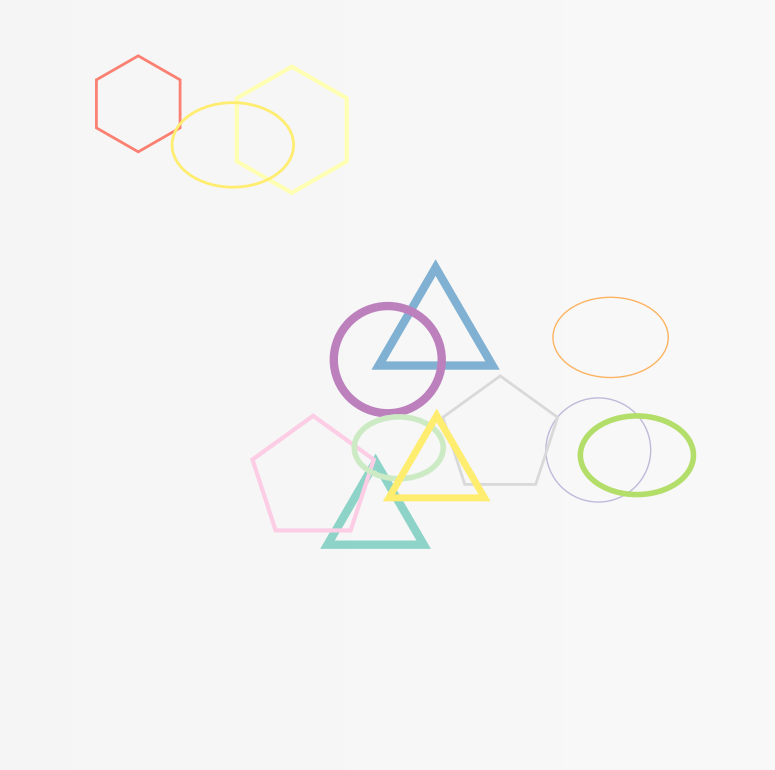[{"shape": "triangle", "thickness": 3, "radius": 0.36, "center": [0.485, 0.328]}, {"shape": "hexagon", "thickness": 1.5, "radius": 0.41, "center": [0.376, 0.831]}, {"shape": "circle", "thickness": 0.5, "radius": 0.34, "center": [0.772, 0.416]}, {"shape": "hexagon", "thickness": 1, "radius": 0.31, "center": [0.178, 0.865]}, {"shape": "triangle", "thickness": 3, "radius": 0.42, "center": [0.562, 0.568]}, {"shape": "oval", "thickness": 0.5, "radius": 0.37, "center": [0.788, 0.562]}, {"shape": "oval", "thickness": 2, "radius": 0.36, "center": [0.822, 0.409]}, {"shape": "pentagon", "thickness": 1.5, "radius": 0.41, "center": [0.404, 0.378]}, {"shape": "pentagon", "thickness": 1, "radius": 0.39, "center": [0.645, 0.434]}, {"shape": "circle", "thickness": 3, "radius": 0.35, "center": [0.5, 0.533]}, {"shape": "oval", "thickness": 2, "radius": 0.29, "center": [0.515, 0.418]}, {"shape": "oval", "thickness": 1, "radius": 0.39, "center": [0.3, 0.812]}, {"shape": "triangle", "thickness": 2.5, "radius": 0.36, "center": [0.564, 0.389]}]